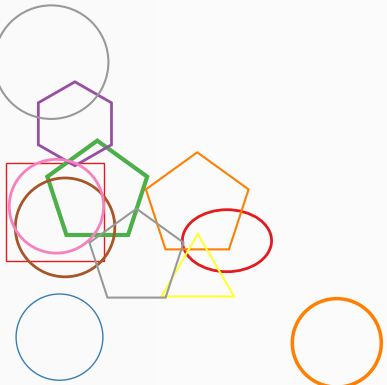[{"shape": "square", "thickness": 1, "radius": 0.63, "center": [0.143, 0.449]}, {"shape": "oval", "thickness": 2, "radius": 0.58, "center": [0.586, 0.375]}, {"shape": "circle", "thickness": 1, "radius": 0.56, "center": [0.154, 0.124]}, {"shape": "pentagon", "thickness": 3, "radius": 0.68, "center": [0.251, 0.499]}, {"shape": "hexagon", "thickness": 2, "radius": 0.54, "center": [0.193, 0.679]}, {"shape": "circle", "thickness": 2.5, "radius": 0.57, "center": [0.869, 0.109]}, {"shape": "pentagon", "thickness": 1.5, "radius": 0.7, "center": [0.509, 0.465]}, {"shape": "triangle", "thickness": 1.5, "radius": 0.54, "center": [0.51, 0.284]}, {"shape": "circle", "thickness": 2, "radius": 0.64, "center": [0.168, 0.409]}, {"shape": "circle", "thickness": 2, "radius": 0.61, "center": [0.146, 0.464]}, {"shape": "circle", "thickness": 1.5, "radius": 0.74, "center": [0.132, 0.839]}, {"shape": "pentagon", "thickness": 1.5, "radius": 0.64, "center": [0.352, 0.33]}]